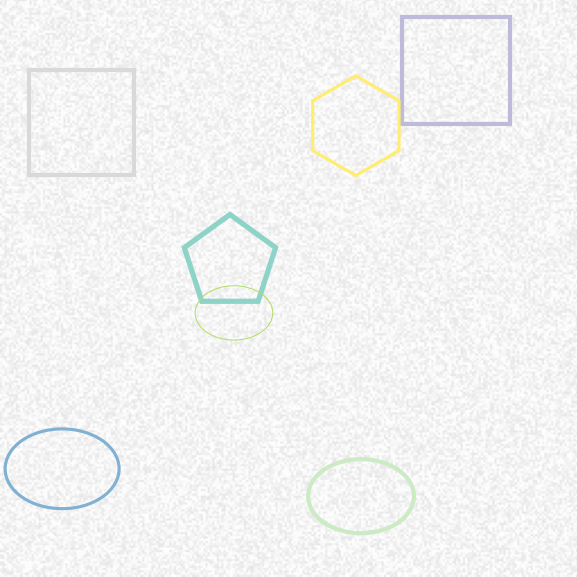[{"shape": "pentagon", "thickness": 2.5, "radius": 0.42, "center": [0.398, 0.545]}, {"shape": "square", "thickness": 2, "radius": 0.47, "center": [0.79, 0.877]}, {"shape": "oval", "thickness": 1.5, "radius": 0.49, "center": [0.108, 0.187]}, {"shape": "oval", "thickness": 0.5, "radius": 0.34, "center": [0.405, 0.457]}, {"shape": "square", "thickness": 2, "radius": 0.45, "center": [0.141, 0.787]}, {"shape": "oval", "thickness": 2, "radius": 0.46, "center": [0.625, 0.14]}, {"shape": "hexagon", "thickness": 1.5, "radius": 0.43, "center": [0.616, 0.782]}]